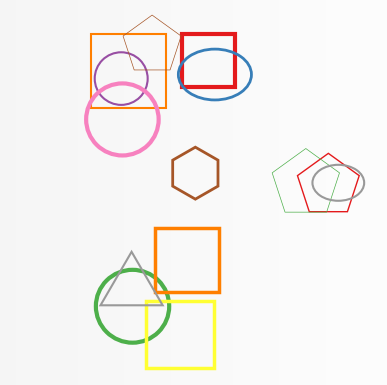[{"shape": "pentagon", "thickness": 1, "radius": 0.42, "center": [0.847, 0.518]}, {"shape": "square", "thickness": 3, "radius": 0.34, "center": [0.537, 0.843]}, {"shape": "oval", "thickness": 2, "radius": 0.47, "center": [0.555, 0.806]}, {"shape": "pentagon", "thickness": 0.5, "radius": 0.46, "center": [0.789, 0.523]}, {"shape": "circle", "thickness": 3, "radius": 0.47, "center": [0.342, 0.205]}, {"shape": "circle", "thickness": 1.5, "radius": 0.34, "center": [0.313, 0.796]}, {"shape": "square", "thickness": 2.5, "radius": 0.41, "center": [0.483, 0.324]}, {"shape": "square", "thickness": 1.5, "radius": 0.48, "center": [0.331, 0.816]}, {"shape": "square", "thickness": 2.5, "radius": 0.44, "center": [0.464, 0.131]}, {"shape": "hexagon", "thickness": 2, "radius": 0.34, "center": [0.504, 0.55]}, {"shape": "pentagon", "thickness": 0.5, "radius": 0.39, "center": [0.393, 0.882]}, {"shape": "circle", "thickness": 3, "radius": 0.47, "center": [0.316, 0.69]}, {"shape": "triangle", "thickness": 1.5, "radius": 0.46, "center": [0.34, 0.253]}, {"shape": "oval", "thickness": 1.5, "radius": 0.33, "center": [0.873, 0.525]}]